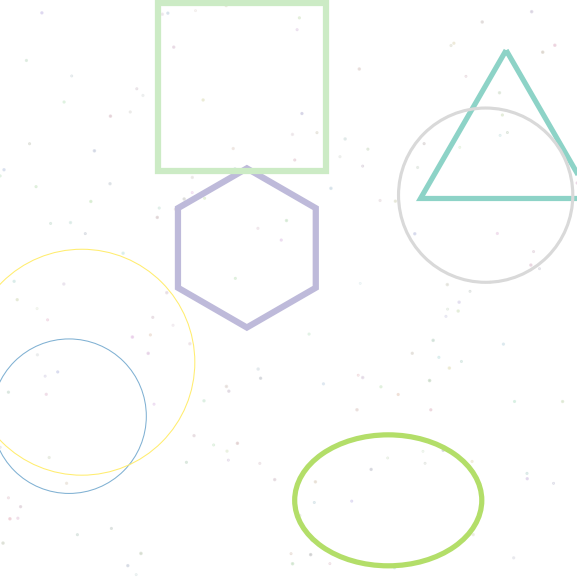[{"shape": "triangle", "thickness": 2.5, "radius": 0.86, "center": [0.876, 0.741]}, {"shape": "hexagon", "thickness": 3, "radius": 0.69, "center": [0.427, 0.57]}, {"shape": "circle", "thickness": 0.5, "radius": 0.67, "center": [0.12, 0.278]}, {"shape": "oval", "thickness": 2.5, "radius": 0.81, "center": [0.672, 0.133]}, {"shape": "circle", "thickness": 1.5, "radius": 0.75, "center": [0.841, 0.661]}, {"shape": "square", "thickness": 3, "radius": 0.73, "center": [0.418, 0.848]}, {"shape": "circle", "thickness": 0.5, "radius": 0.98, "center": [0.142, 0.372]}]